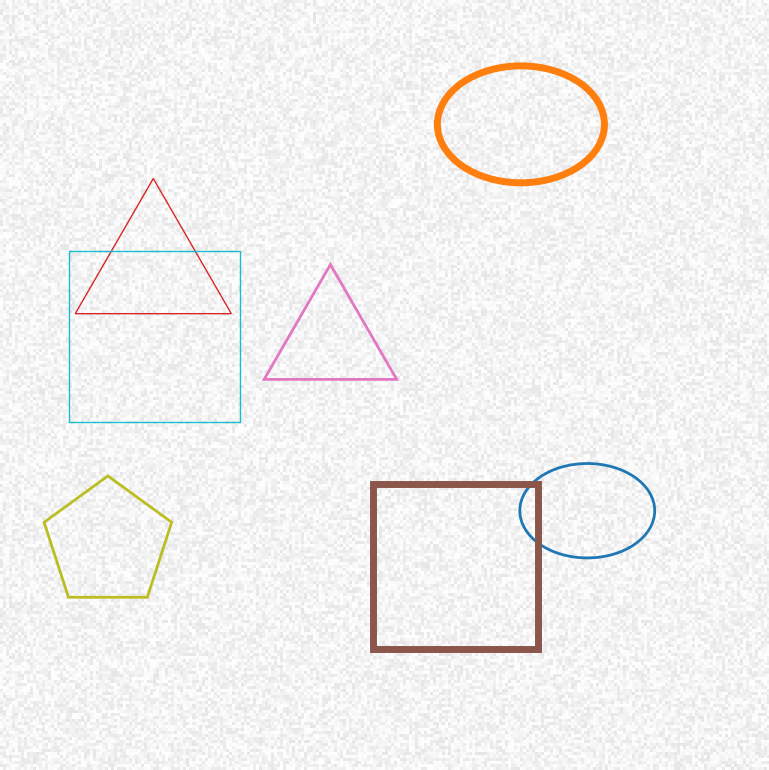[{"shape": "oval", "thickness": 1, "radius": 0.44, "center": [0.763, 0.337]}, {"shape": "oval", "thickness": 2.5, "radius": 0.54, "center": [0.676, 0.839]}, {"shape": "triangle", "thickness": 0.5, "radius": 0.59, "center": [0.199, 0.651]}, {"shape": "square", "thickness": 2.5, "radius": 0.53, "center": [0.592, 0.264]}, {"shape": "triangle", "thickness": 1, "radius": 0.5, "center": [0.429, 0.557]}, {"shape": "pentagon", "thickness": 1, "radius": 0.44, "center": [0.14, 0.295]}, {"shape": "square", "thickness": 0.5, "radius": 0.56, "center": [0.201, 0.563]}]